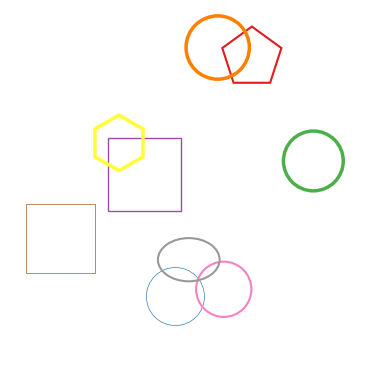[{"shape": "pentagon", "thickness": 1.5, "radius": 0.4, "center": [0.654, 0.85]}, {"shape": "circle", "thickness": 0.5, "radius": 0.38, "center": [0.456, 0.23]}, {"shape": "circle", "thickness": 2.5, "radius": 0.39, "center": [0.814, 0.582]}, {"shape": "square", "thickness": 1, "radius": 0.47, "center": [0.374, 0.546]}, {"shape": "circle", "thickness": 2.5, "radius": 0.41, "center": [0.565, 0.877]}, {"shape": "hexagon", "thickness": 2.5, "radius": 0.36, "center": [0.309, 0.629]}, {"shape": "square", "thickness": 0.5, "radius": 0.45, "center": [0.158, 0.38]}, {"shape": "circle", "thickness": 1.5, "radius": 0.36, "center": [0.581, 0.249]}, {"shape": "oval", "thickness": 1.5, "radius": 0.4, "center": [0.49, 0.325]}]